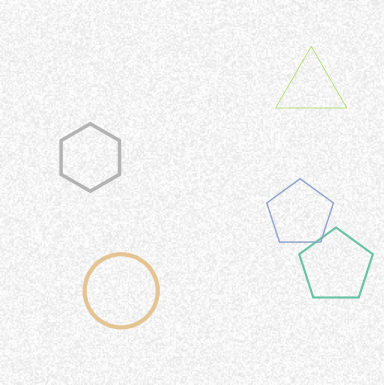[{"shape": "pentagon", "thickness": 1.5, "radius": 0.5, "center": [0.873, 0.309]}, {"shape": "pentagon", "thickness": 1, "radius": 0.45, "center": [0.779, 0.445]}, {"shape": "triangle", "thickness": 0.5, "radius": 0.53, "center": [0.808, 0.773]}, {"shape": "circle", "thickness": 3, "radius": 0.47, "center": [0.315, 0.245]}, {"shape": "hexagon", "thickness": 2.5, "radius": 0.44, "center": [0.235, 0.591]}]